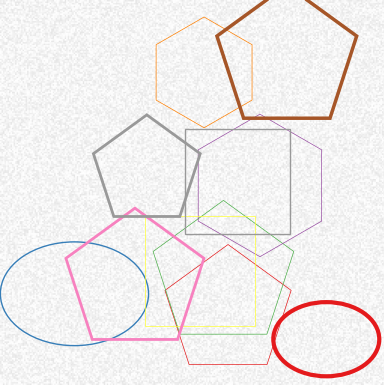[{"shape": "oval", "thickness": 3, "radius": 0.69, "center": [0.848, 0.119]}, {"shape": "pentagon", "thickness": 0.5, "radius": 0.86, "center": [0.592, 0.193]}, {"shape": "oval", "thickness": 1, "radius": 0.96, "center": [0.193, 0.237]}, {"shape": "pentagon", "thickness": 0.5, "radius": 0.96, "center": [0.58, 0.287]}, {"shape": "hexagon", "thickness": 0.5, "radius": 0.93, "center": [0.675, 0.518]}, {"shape": "hexagon", "thickness": 0.5, "radius": 0.72, "center": [0.53, 0.812]}, {"shape": "square", "thickness": 0.5, "radius": 0.72, "center": [0.52, 0.297]}, {"shape": "pentagon", "thickness": 2.5, "radius": 0.95, "center": [0.745, 0.847]}, {"shape": "pentagon", "thickness": 2, "radius": 0.94, "center": [0.35, 0.271]}, {"shape": "pentagon", "thickness": 2, "radius": 0.73, "center": [0.381, 0.556]}, {"shape": "square", "thickness": 1, "radius": 0.68, "center": [0.617, 0.529]}]